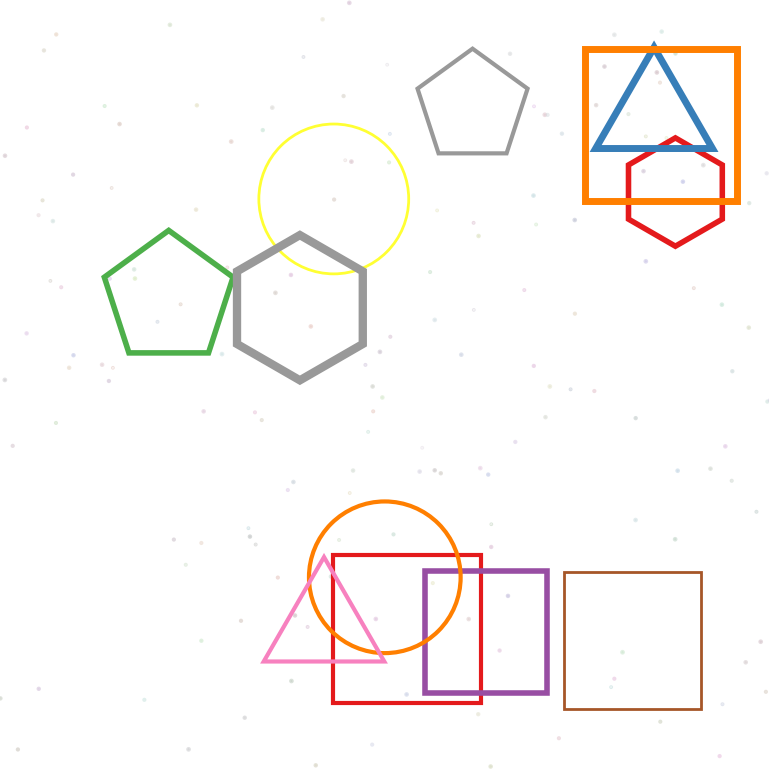[{"shape": "hexagon", "thickness": 2, "radius": 0.35, "center": [0.877, 0.751]}, {"shape": "square", "thickness": 1.5, "radius": 0.48, "center": [0.529, 0.184]}, {"shape": "triangle", "thickness": 2.5, "radius": 0.44, "center": [0.849, 0.851]}, {"shape": "pentagon", "thickness": 2, "radius": 0.44, "center": [0.219, 0.613]}, {"shape": "square", "thickness": 2, "radius": 0.4, "center": [0.632, 0.179]}, {"shape": "circle", "thickness": 1.5, "radius": 0.49, "center": [0.5, 0.25]}, {"shape": "square", "thickness": 2.5, "radius": 0.5, "center": [0.859, 0.838]}, {"shape": "circle", "thickness": 1, "radius": 0.49, "center": [0.433, 0.742]}, {"shape": "square", "thickness": 1, "radius": 0.44, "center": [0.822, 0.168]}, {"shape": "triangle", "thickness": 1.5, "radius": 0.45, "center": [0.421, 0.186]}, {"shape": "hexagon", "thickness": 3, "radius": 0.47, "center": [0.389, 0.6]}, {"shape": "pentagon", "thickness": 1.5, "radius": 0.38, "center": [0.614, 0.862]}]